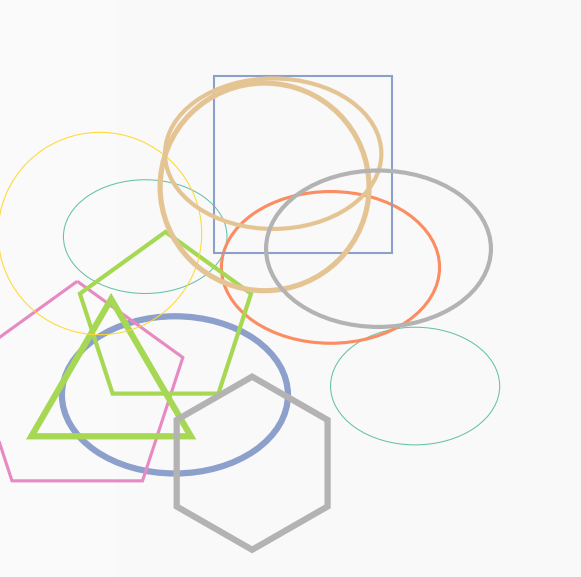[{"shape": "oval", "thickness": 0.5, "radius": 0.7, "center": [0.25, 0.589]}, {"shape": "oval", "thickness": 0.5, "radius": 0.73, "center": [0.714, 0.331]}, {"shape": "oval", "thickness": 1.5, "radius": 0.94, "center": [0.569, 0.536]}, {"shape": "oval", "thickness": 3, "radius": 0.97, "center": [0.301, 0.315]}, {"shape": "square", "thickness": 1, "radius": 0.77, "center": [0.522, 0.715]}, {"shape": "pentagon", "thickness": 1.5, "radius": 0.96, "center": [0.133, 0.321]}, {"shape": "pentagon", "thickness": 2, "radius": 0.77, "center": [0.285, 0.443]}, {"shape": "triangle", "thickness": 3, "radius": 0.79, "center": [0.191, 0.323]}, {"shape": "circle", "thickness": 0.5, "radius": 0.88, "center": [0.172, 0.595]}, {"shape": "oval", "thickness": 2, "radius": 0.93, "center": [0.47, 0.733]}, {"shape": "circle", "thickness": 2.5, "radius": 0.9, "center": [0.455, 0.676]}, {"shape": "hexagon", "thickness": 3, "radius": 0.75, "center": [0.434, 0.197]}, {"shape": "oval", "thickness": 2, "radius": 0.97, "center": [0.651, 0.568]}]